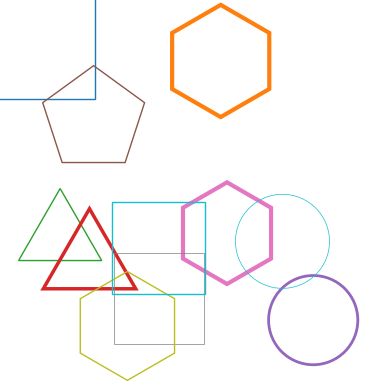[{"shape": "square", "thickness": 1, "radius": 0.65, "center": [0.116, 0.875]}, {"shape": "hexagon", "thickness": 3, "radius": 0.73, "center": [0.573, 0.842]}, {"shape": "triangle", "thickness": 1, "radius": 0.62, "center": [0.156, 0.386]}, {"shape": "triangle", "thickness": 2.5, "radius": 0.69, "center": [0.232, 0.319]}, {"shape": "circle", "thickness": 2, "radius": 0.58, "center": [0.814, 0.168]}, {"shape": "pentagon", "thickness": 1, "radius": 0.7, "center": [0.243, 0.69]}, {"shape": "hexagon", "thickness": 3, "radius": 0.66, "center": [0.59, 0.394]}, {"shape": "square", "thickness": 0.5, "radius": 0.59, "center": [0.413, 0.224]}, {"shape": "hexagon", "thickness": 1, "radius": 0.71, "center": [0.331, 0.153]}, {"shape": "circle", "thickness": 0.5, "radius": 0.61, "center": [0.734, 0.373]}, {"shape": "square", "thickness": 1, "radius": 0.6, "center": [0.412, 0.356]}]